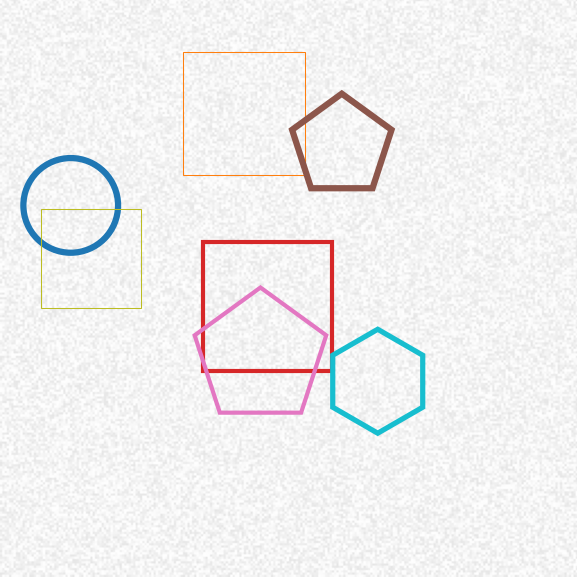[{"shape": "circle", "thickness": 3, "radius": 0.41, "center": [0.122, 0.643]}, {"shape": "square", "thickness": 0.5, "radius": 0.53, "center": [0.422, 0.803]}, {"shape": "square", "thickness": 2, "radius": 0.56, "center": [0.463, 0.468]}, {"shape": "pentagon", "thickness": 3, "radius": 0.45, "center": [0.592, 0.746]}, {"shape": "pentagon", "thickness": 2, "radius": 0.6, "center": [0.451, 0.381]}, {"shape": "square", "thickness": 0.5, "radius": 0.43, "center": [0.157, 0.552]}, {"shape": "hexagon", "thickness": 2.5, "radius": 0.45, "center": [0.654, 0.339]}]